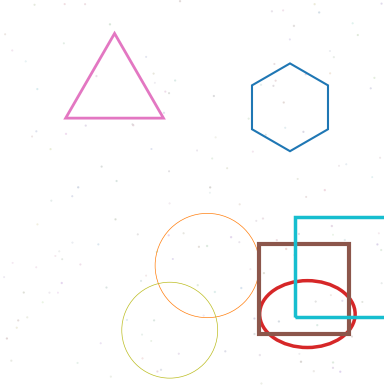[{"shape": "hexagon", "thickness": 1.5, "radius": 0.57, "center": [0.753, 0.721]}, {"shape": "circle", "thickness": 0.5, "radius": 0.68, "center": [0.538, 0.31]}, {"shape": "oval", "thickness": 2.5, "radius": 0.62, "center": [0.798, 0.184]}, {"shape": "square", "thickness": 3, "radius": 0.58, "center": [0.79, 0.25]}, {"shape": "triangle", "thickness": 2, "radius": 0.73, "center": [0.298, 0.766]}, {"shape": "circle", "thickness": 0.5, "radius": 0.62, "center": [0.441, 0.142]}, {"shape": "square", "thickness": 2.5, "radius": 0.65, "center": [0.895, 0.306]}]